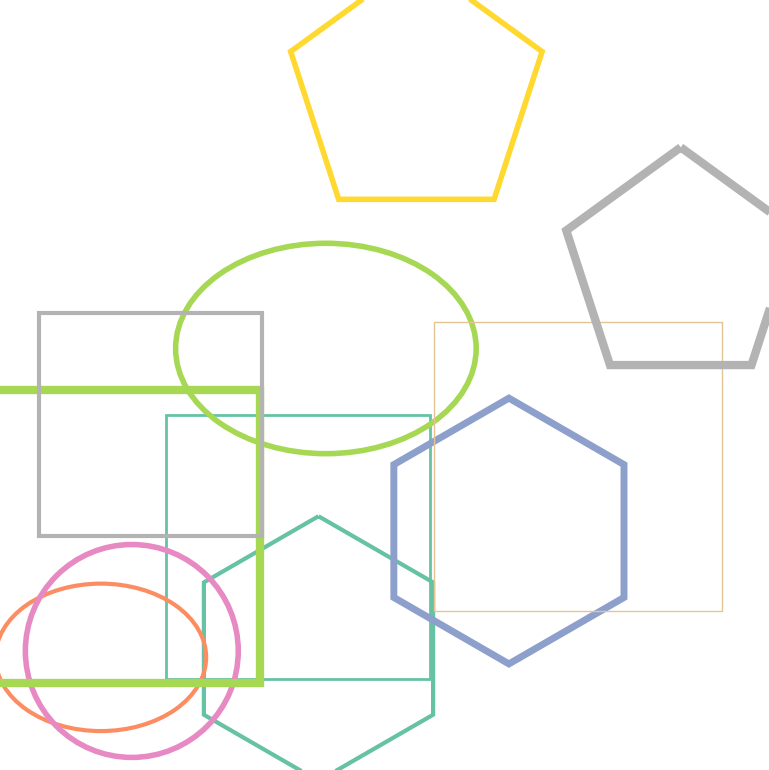[{"shape": "square", "thickness": 1, "radius": 0.86, "center": [0.387, 0.29]}, {"shape": "hexagon", "thickness": 1.5, "radius": 0.86, "center": [0.414, 0.158]}, {"shape": "oval", "thickness": 1.5, "radius": 0.68, "center": [0.131, 0.146]}, {"shape": "hexagon", "thickness": 2.5, "radius": 0.86, "center": [0.661, 0.31]}, {"shape": "circle", "thickness": 2, "radius": 0.69, "center": [0.171, 0.155]}, {"shape": "square", "thickness": 3, "radius": 0.95, "center": [0.147, 0.303]}, {"shape": "oval", "thickness": 2, "radius": 0.98, "center": [0.423, 0.547]}, {"shape": "pentagon", "thickness": 2, "radius": 0.86, "center": [0.541, 0.88]}, {"shape": "square", "thickness": 0.5, "radius": 0.94, "center": [0.751, 0.394]}, {"shape": "square", "thickness": 1.5, "radius": 0.72, "center": [0.195, 0.448]}, {"shape": "pentagon", "thickness": 3, "radius": 0.78, "center": [0.884, 0.652]}]